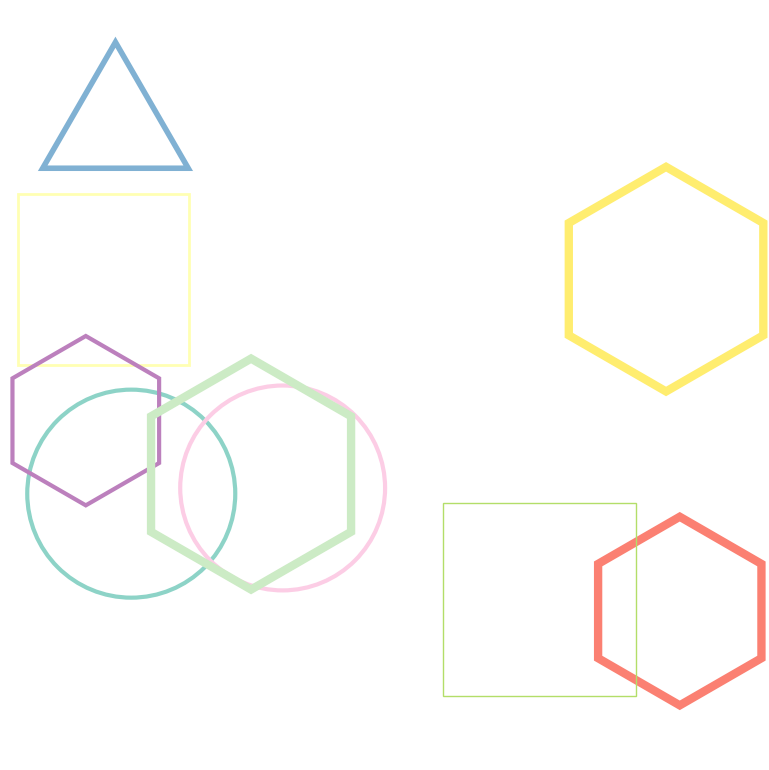[{"shape": "circle", "thickness": 1.5, "radius": 0.68, "center": [0.17, 0.359]}, {"shape": "square", "thickness": 1, "radius": 0.55, "center": [0.135, 0.637]}, {"shape": "hexagon", "thickness": 3, "radius": 0.61, "center": [0.883, 0.206]}, {"shape": "triangle", "thickness": 2, "radius": 0.55, "center": [0.15, 0.836]}, {"shape": "square", "thickness": 0.5, "radius": 0.63, "center": [0.701, 0.221]}, {"shape": "circle", "thickness": 1.5, "radius": 0.67, "center": [0.367, 0.366]}, {"shape": "hexagon", "thickness": 1.5, "radius": 0.55, "center": [0.111, 0.454]}, {"shape": "hexagon", "thickness": 3, "radius": 0.75, "center": [0.326, 0.384]}, {"shape": "hexagon", "thickness": 3, "radius": 0.73, "center": [0.865, 0.637]}]